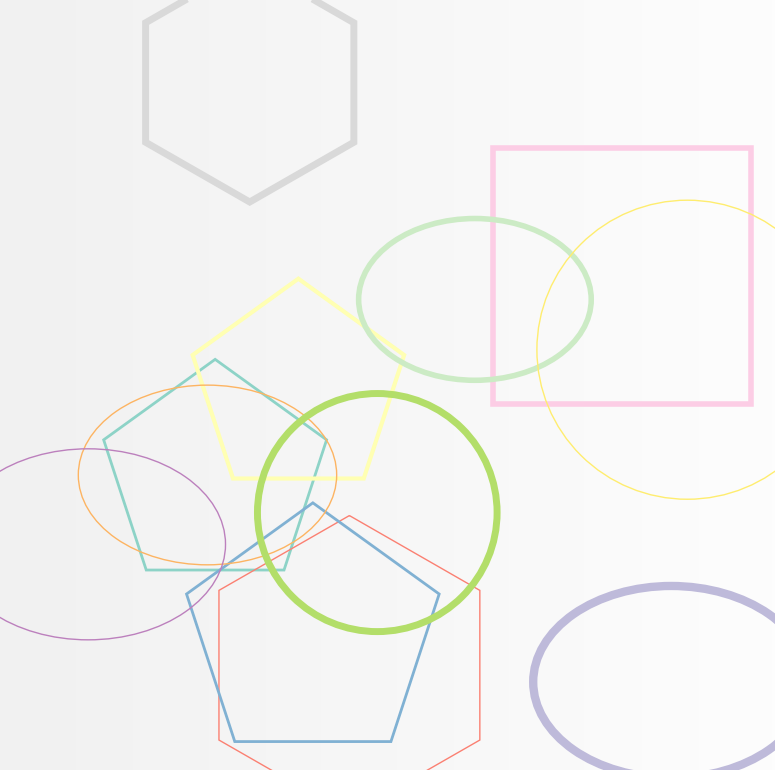[{"shape": "pentagon", "thickness": 1, "radius": 0.76, "center": [0.278, 0.382]}, {"shape": "pentagon", "thickness": 1.5, "radius": 0.72, "center": [0.385, 0.495]}, {"shape": "oval", "thickness": 3, "radius": 0.89, "center": [0.866, 0.114]}, {"shape": "hexagon", "thickness": 0.5, "radius": 0.97, "center": [0.451, 0.136]}, {"shape": "pentagon", "thickness": 1, "radius": 0.86, "center": [0.404, 0.176]}, {"shape": "oval", "thickness": 0.5, "radius": 0.83, "center": [0.268, 0.383]}, {"shape": "circle", "thickness": 2.5, "radius": 0.77, "center": [0.487, 0.334]}, {"shape": "square", "thickness": 2, "radius": 0.83, "center": [0.802, 0.641]}, {"shape": "hexagon", "thickness": 2.5, "radius": 0.78, "center": [0.322, 0.893]}, {"shape": "oval", "thickness": 0.5, "radius": 0.89, "center": [0.114, 0.293]}, {"shape": "oval", "thickness": 2, "radius": 0.75, "center": [0.613, 0.611]}, {"shape": "circle", "thickness": 0.5, "radius": 0.97, "center": [0.887, 0.546]}]